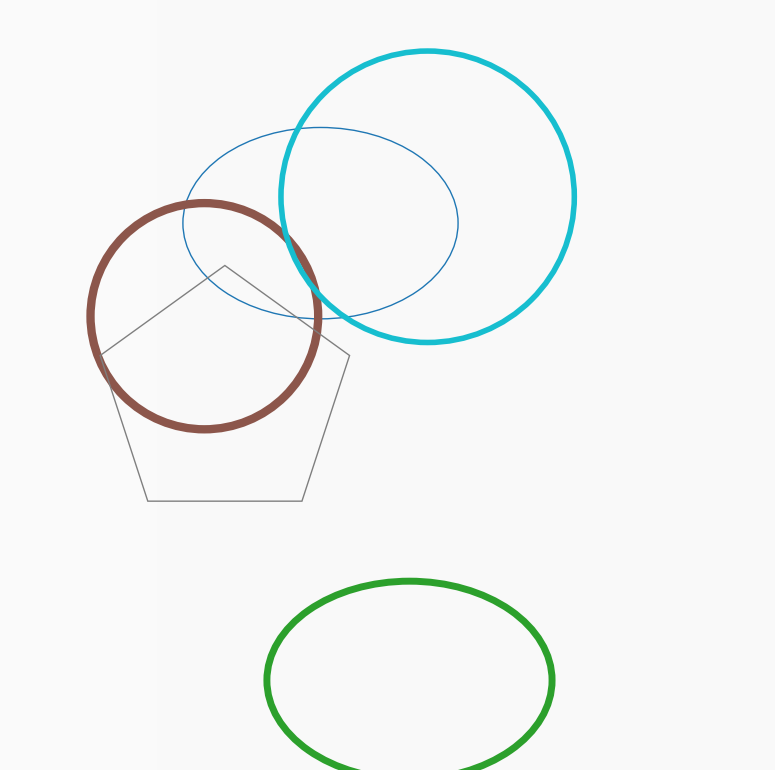[{"shape": "oval", "thickness": 0.5, "radius": 0.89, "center": [0.414, 0.71]}, {"shape": "oval", "thickness": 2.5, "radius": 0.92, "center": [0.528, 0.116]}, {"shape": "circle", "thickness": 3, "radius": 0.73, "center": [0.264, 0.589]}, {"shape": "pentagon", "thickness": 0.5, "radius": 0.85, "center": [0.29, 0.486]}, {"shape": "circle", "thickness": 2, "radius": 0.95, "center": [0.552, 0.744]}]